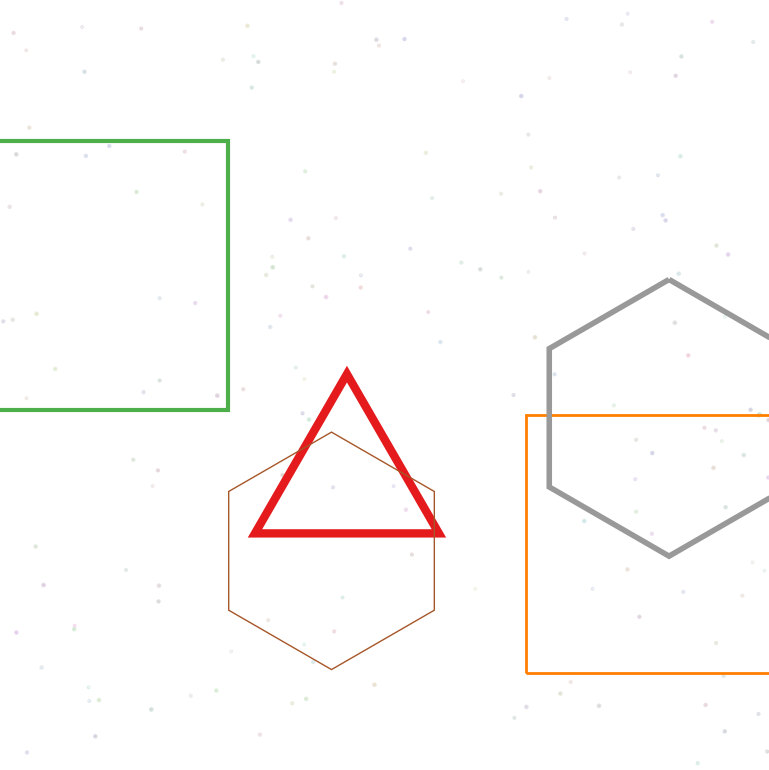[{"shape": "triangle", "thickness": 3, "radius": 0.69, "center": [0.451, 0.376]}, {"shape": "square", "thickness": 1.5, "radius": 0.87, "center": [0.121, 0.643]}, {"shape": "square", "thickness": 1, "radius": 0.84, "center": [0.85, 0.294]}, {"shape": "hexagon", "thickness": 0.5, "radius": 0.77, "center": [0.431, 0.285]}, {"shape": "hexagon", "thickness": 2, "radius": 0.9, "center": [0.869, 0.457]}]